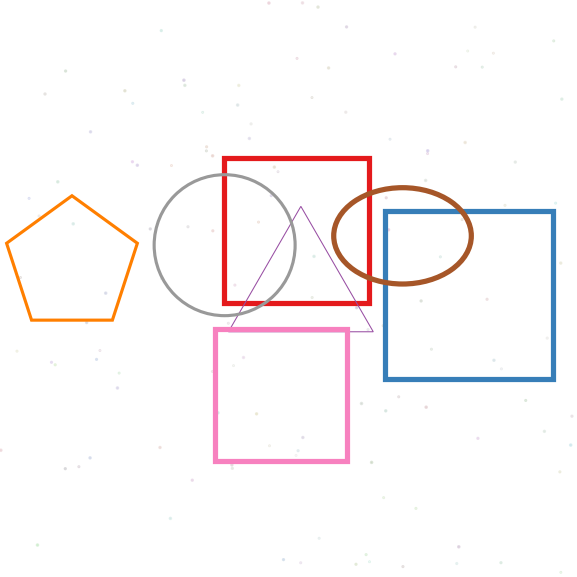[{"shape": "square", "thickness": 2.5, "radius": 0.63, "center": [0.514, 0.6]}, {"shape": "square", "thickness": 2.5, "radius": 0.73, "center": [0.812, 0.489]}, {"shape": "triangle", "thickness": 0.5, "radius": 0.72, "center": [0.521, 0.497]}, {"shape": "pentagon", "thickness": 1.5, "radius": 0.6, "center": [0.125, 0.541]}, {"shape": "oval", "thickness": 2.5, "radius": 0.6, "center": [0.697, 0.591]}, {"shape": "square", "thickness": 2.5, "radius": 0.57, "center": [0.487, 0.315]}, {"shape": "circle", "thickness": 1.5, "radius": 0.61, "center": [0.389, 0.575]}]